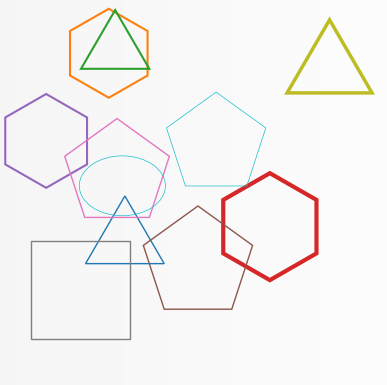[{"shape": "triangle", "thickness": 1, "radius": 0.59, "center": [0.322, 0.374]}, {"shape": "hexagon", "thickness": 1.5, "radius": 0.58, "center": [0.281, 0.862]}, {"shape": "triangle", "thickness": 1.5, "radius": 0.51, "center": [0.297, 0.872]}, {"shape": "hexagon", "thickness": 3, "radius": 0.69, "center": [0.696, 0.411]}, {"shape": "hexagon", "thickness": 1.5, "radius": 0.61, "center": [0.119, 0.634]}, {"shape": "pentagon", "thickness": 1, "radius": 0.74, "center": [0.511, 0.317]}, {"shape": "pentagon", "thickness": 1, "radius": 0.71, "center": [0.302, 0.55]}, {"shape": "square", "thickness": 1, "radius": 0.64, "center": [0.207, 0.247]}, {"shape": "triangle", "thickness": 2.5, "radius": 0.63, "center": [0.851, 0.822]}, {"shape": "oval", "thickness": 0.5, "radius": 0.56, "center": [0.316, 0.517]}, {"shape": "pentagon", "thickness": 0.5, "radius": 0.67, "center": [0.558, 0.626]}]